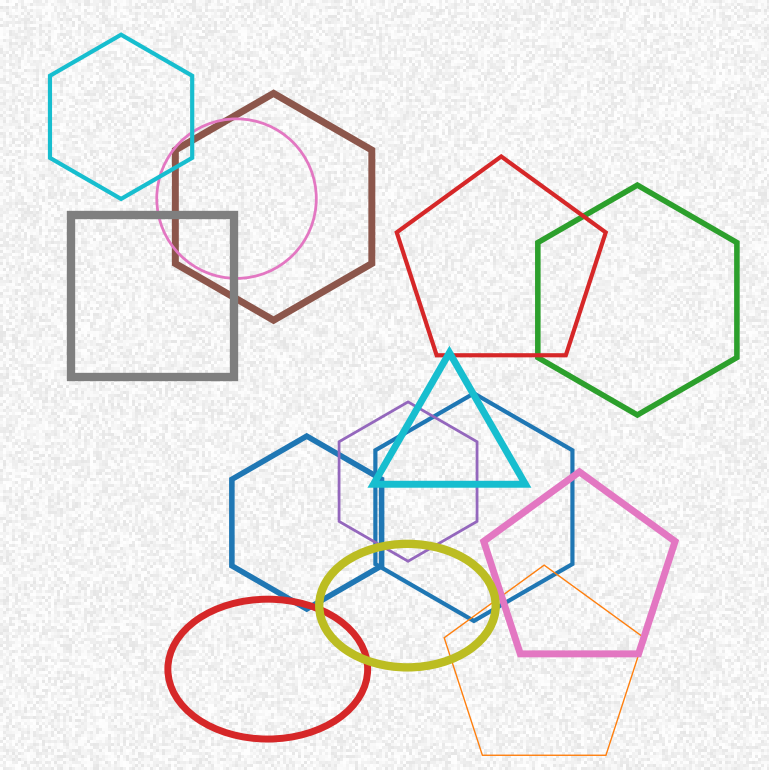[{"shape": "hexagon", "thickness": 1.5, "radius": 0.74, "center": [0.615, 0.341]}, {"shape": "hexagon", "thickness": 2, "radius": 0.56, "center": [0.398, 0.321]}, {"shape": "pentagon", "thickness": 0.5, "radius": 0.68, "center": [0.707, 0.13]}, {"shape": "hexagon", "thickness": 2, "radius": 0.75, "center": [0.828, 0.61]}, {"shape": "pentagon", "thickness": 1.5, "radius": 0.71, "center": [0.651, 0.654]}, {"shape": "oval", "thickness": 2.5, "radius": 0.65, "center": [0.348, 0.131]}, {"shape": "hexagon", "thickness": 1, "radius": 0.52, "center": [0.53, 0.375]}, {"shape": "hexagon", "thickness": 2.5, "radius": 0.74, "center": [0.355, 0.731]}, {"shape": "circle", "thickness": 1, "radius": 0.52, "center": [0.307, 0.742]}, {"shape": "pentagon", "thickness": 2.5, "radius": 0.65, "center": [0.752, 0.257]}, {"shape": "square", "thickness": 3, "radius": 0.53, "center": [0.198, 0.616]}, {"shape": "oval", "thickness": 3, "radius": 0.57, "center": [0.529, 0.213]}, {"shape": "hexagon", "thickness": 1.5, "radius": 0.53, "center": [0.157, 0.848]}, {"shape": "triangle", "thickness": 2.5, "radius": 0.57, "center": [0.584, 0.428]}]